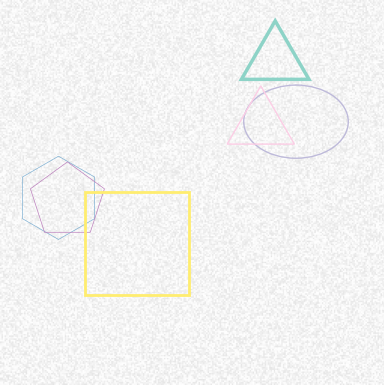[{"shape": "triangle", "thickness": 2.5, "radius": 0.51, "center": [0.715, 0.845]}, {"shape": "oval", "thickness": 1, "radius": 0.68, "center": [0.769, 0.684]}, {"shape": "hexagon", "thickness": 0.5, "radius": 0.54, "center": [0.152, 0.486]}, {"shape": "triangle", "thickness": 1, "radius": 0.5, "center": [0.677, 0.676]}, {"shape": "pentagon", "thickness": 0.5, "radius": 0.51, "center": [0.175, 0.478]}, {"shape": "square", "thickness": 2, "radius": 0.67, "center": [0.355, 0.368]}]